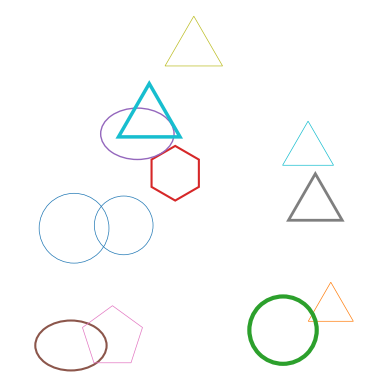[{"shape": "circle", "thickness": 0.5, "radius": 0.45, "center": [0.192, 0.407]}, {"shape": "circle", "thickness": 0.5, "radius": 0.38, "center": [0.321, 0.415]}, {"shape": "triangle", "thickness": 0.5, "radius": 0.34, "center": [0.859, 0.199]}, {"shape": "circle", "thickness": 3, "radius": 0.44, "center": [0.735, 0.143]}, {"shape": "hexagon", "thickness": 1.5, "radius": 0.35, "center": [0.455, 0.55]}, {"shape": "oval", "thickness": 1, "radius": 0.48, "center": [0.357, 0.652]}, {"shape": "oval", "thickness": 1.5, "radius": 0.46, "center": [0.184, 0.103]}, {"shape": "pentagon", "thickness": 0.5, "radius": 0.41, "center": [0.292, 0.124]}, {"shape": "triangle", "thickness": 2, "radius": 0.4, "center": [0.819, 0.468]}, {"shape": "triangle", "thickness": 0.5, "radius": 0.43, "center": [0.503, 0.872]}, {"shape": "triangle", "thickness": 0.5, "radius": 0.38, "center": [0.8, 0.609]}, {"shape": "triangle", "thickness": 2.5, "radius": 0.46, "center": [0.388, 0.691]}]